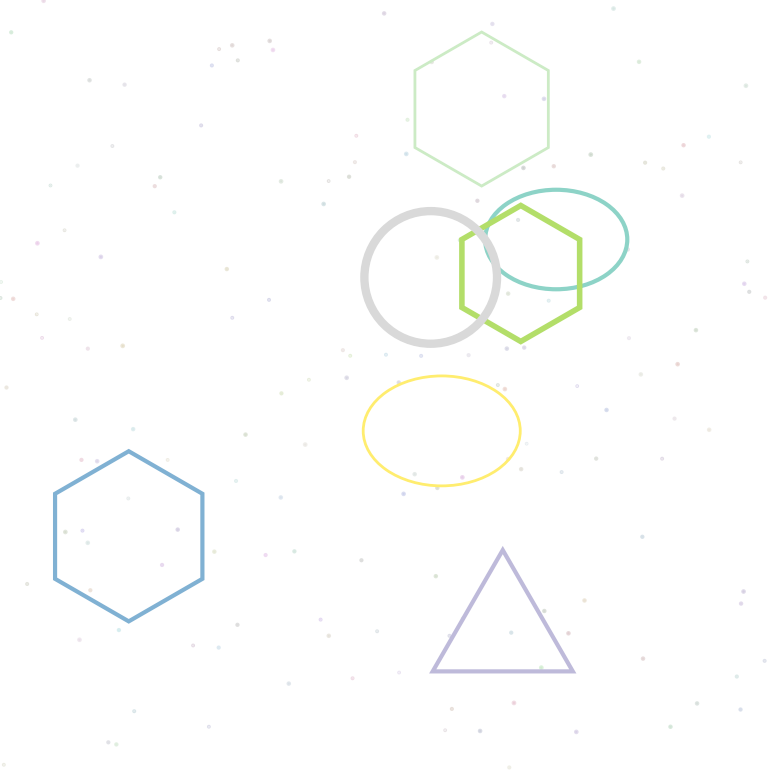[{"shape": "oval", "thickness": 1.5, "radius": 0.46, "center": [0.722, 0.689]}, {"shape": "triangle", "thickness": 1.5, "radius": 0.53, "center": [0.653, 0.181]}, {"shape": "hexagon", "thickness": 1.5, "radius": 0.55, "center": [0.167, 0.304]}, {"shape": "hexagon", "thickness": 2, "radius": 0.44, "center": [0.676, 0.645]}, {"shape": "circle", "thickness": 3, "radius": 0.43, "center": [0.559, 0.64]}, {"shape": "hexagon", "thickness": 1, "radius": 0.5, "center": [0.625, 0.858]}, {"shape": "oval", "thickness": 1, "radius": 0.51, "center": [0.574, 0.44]}]